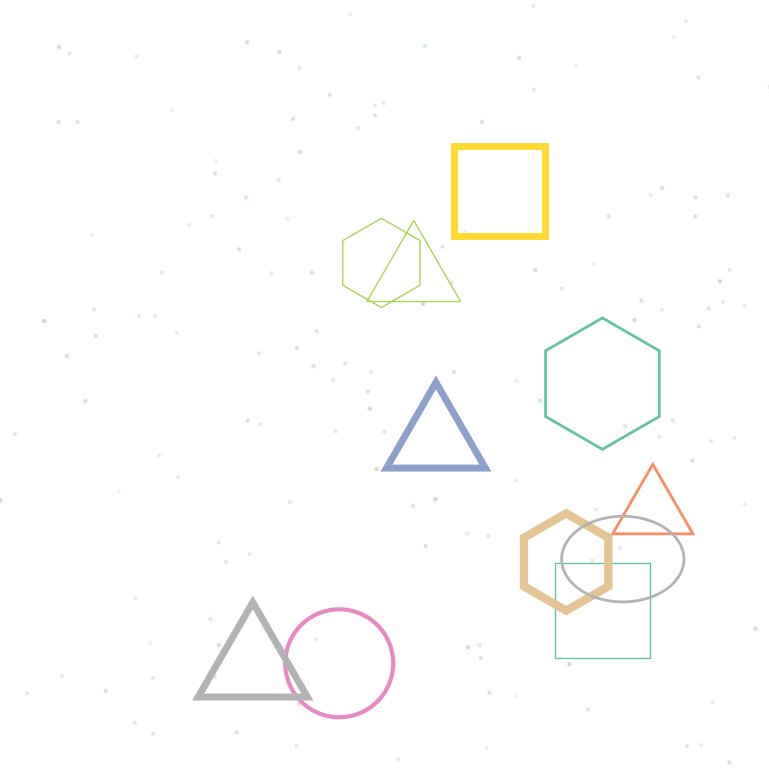[{"shape": "square", "thickness": 0.5, "radius": 0.31, "center": [0.782, 0.207]}, {"shape": "hexagon", "thickness": 1, "radius": 0.43, "center": [0.782, 0.502]}, {"shape": "triangle", "thickness": 1, "radius": 0.3, "center": [0.848, 0.337]}, {"shape": "triangle", "thickness": 2.5, "radius": 0.37, "center": [0.566, 0.429]}, {"shape": "circle", "thickness": 1.5, "radius": 0.35, "center": [0.441, 0.139]}, {"shape": "triangle", "thickness": 0.5, "radius": 0.35, "center": [0.537, 0.644]}, {"shape": "hexagon", "thickness": 0.5, "radius": 0.29, "center": [0.495, 0.659]}, {"shape": "square", "thickness": 2.5, "radius": 0.29, "center": [0.649, 0.752]}, {"shape": "hexagon", "thickness": 3, "radius": 0.32, "center": [0.735, 0.27]}, {"shape": "oval", "thickness": 1, "radius": 0.4, "center": [0.809, 0.274]}, {"shape": "triangle", "thickness": 2.5, "radius": 0.41, "center": [0.328, 0.136]}]